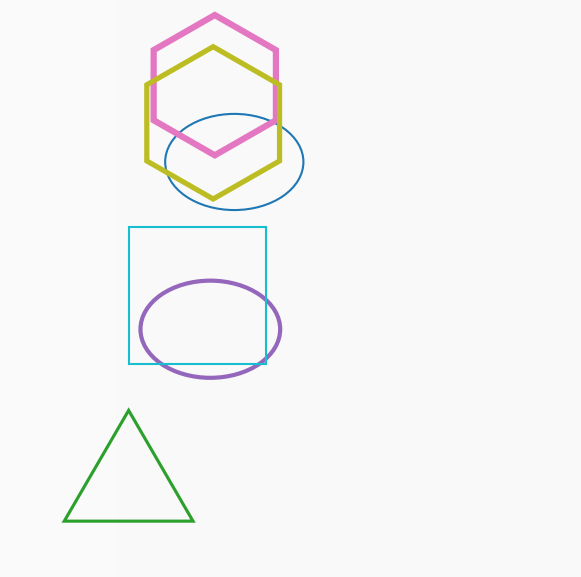[{"shape": "oval", "thickness": 1, "radius": 0.59, "center": [0.403, 0.719]}, {"shape": "triangle", "thickness": 1.5, "radius": 0.64, "center": [0.221, 0.161]}, {"shape": "oval", "thickness": 2, "radius": 0.6, "center": [0.362, 0.429]}, {"shape": "hexagon", "thickness": 3, "radius": 0.61, "center": [0.37, 0.852]}, {"shape": "hexagon", "thickness": 2.5, "radius": 0.66, "center": [0.367, 0.786]}, {"shape": "square", "thickness": 1, "radius": 0.59, "center": [0.34, 0.488]}]